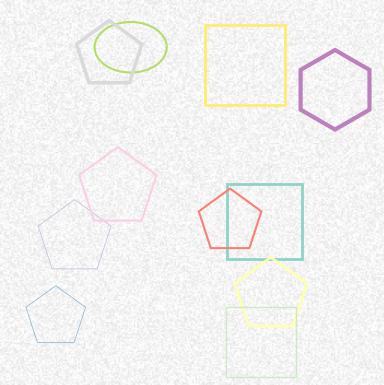[{"shape": "square", "thickness": 2, "radius": 0.49, "center": [0.686, 0.424]}, {"shape": "pentagon", "thickness": 2, "radius": 0.49, "center": [0.703, 0.233]}, {"shape": "pentagon", "thickness": 0.5, "radius": 0.5, "center": [0.194, 0.382]}, {"shape": "pentagon", "thickness": 1.5, "radius": 0.43, "center": [0.598, 0.425]}, {"shape": "pentagon", "thickness": 0.5, "radius": 0.41, "center": [0.145, 0.177]}, {"shape": "oval", "thickness": 1.5, "radius": 0.47, "center": [0.339, 0.877]}, {"shape": "pentagon", "thickness": 1.5, "radius": 0.53, "center": [0.306, 0.512]}, {"shape": "pentagon", "thickness": 2.5, "radius": 0.45, "center": [0.284, 0.857]}, {"shape": "hexagon", "thickness": 3, "radius": 0.52, "center": [0.87, 0.767]}, {"shape": "square", "thickness": 1, "radius": 0.45, "center": [0.678, 0.112]}, {"shape": "square", "thickness": 2, "radius": 0.52, "center": [0.636, 0.831]}]